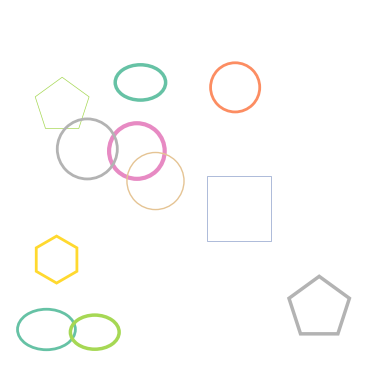[{"shape": "oval", "thickness": 2, "radius": 0.38, "center": [0.121, 0.144]}, {"shape": "oval", "thickness": 2.5, "radius": 0.33, "center": [0.365, 0.786]}, {"shape": "circle", "thickness": 2, "radius": 0.32, "center": [0.611, 0.773]}, {"shape": "square", "thickness": 0.5, "radius": 0.42, "center": [0.62, 0.458]}, {"shape": "circle", "thickness": 3, "radius": 0.36, "center": [0.356, 0.608]}, {"shape": "pentagon", "thickness": 0.5, "radius": 0.37, "center": [0.161, 0.726]}, {"shape": "oval", "thickness": 2.5, "radius": 0.32, "center": [0.246, 0.137]}, {"shape": "hexagon", "thickness": 2, "radius": 0.3, "center": [0.147, 0.326]}, {"shape": "circle", "thickness": 1, "radius": 0.37, "center": [0.404, 0.53]}, {"shape": "circle", "thickness": 2, "radius": 0.39, "center": [0.227, 0.613]}, {"shape": "pentagon", "thickness": 2.5, "radius": 0.41, "center": [0.829, 0.2]}]